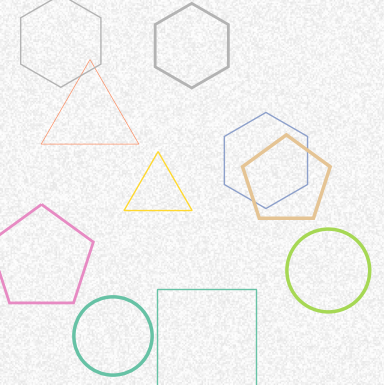[{"shape": "circle", "thickness": 2.5, "radius": 0.51, "center": [0.294, 0.127]}, {"shape": "square", "thickness": 1, "radius": 0.64, "center": [0.537, 0.122]}, {"shape": "triangle", "thickness": 0.5, "radius": 0.73, "center": [0.234, 0.699]}, {"shape": "hexagon", "thickness": 1, "radius": 0.62, "center": [0.691, 0.583]}, {"shape": "pentagon", "thickness": 2, "radius": 0.71, "center": [0.108, 0.328]}, {"shape": "circle", "thickness": 2.5, "radius": 0.54, "center": [0.853, 0.297]}, {"shape": "triangle", "thickness": 1, "radius": 0.51, "center": [0.411, 0.504]}, {"shape": "pentagon", "thickness": 2.5, "radius": 0.6, "center": [0.744, 0.53]}, {"shape": "hexagon", "thickness": 1, "radius": 0.6, "center": [0.158, 0.894]}, {"shape": "hexagon", "thickness": 2, "radius": 0.55, "center": [0.498, 0.881]}]